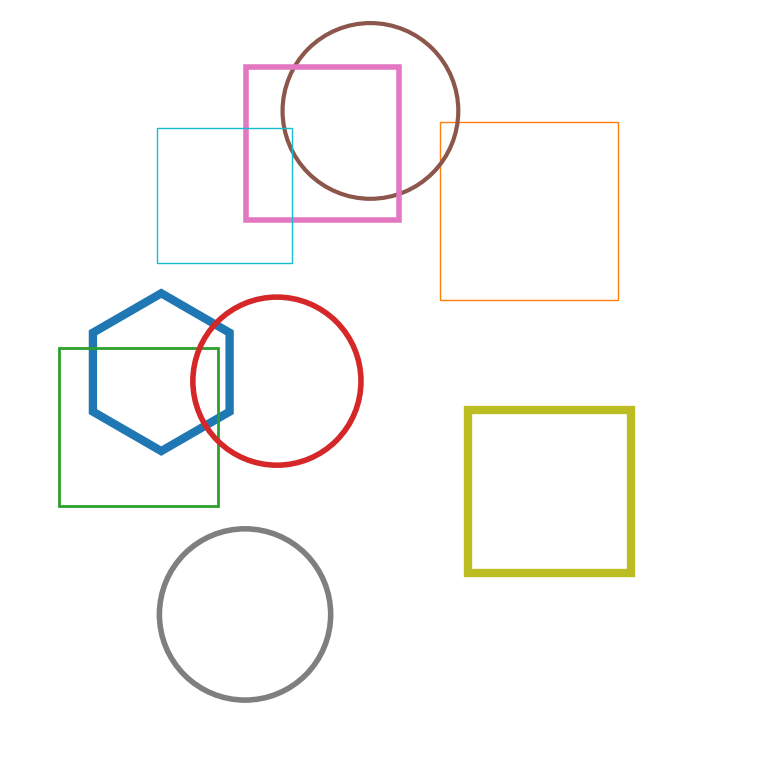[{"shape": "hexagon", "thickness": 3, "radius": 0.51, "center": [0.209, 0.517]}, {"shape": "square", "thickness": 0.5, "radius": 0.58, "center": [0.687, 0.726]}, {"shape": "square", "thickness": 1, "radius": 0.52, "center": [0.18, 0.446]}, {"shape": "circle", "thickness": 2, "radius": 0.55, "center": [0.36, 0.505]}, {"shape": "circle", "thickness": 1.5, "radius": 0.57, "center": [0.481, 0.856]}, {"shape": "square", "thickness": 2, "radius": 0.5, "center": [0.419, 0.814]}, {"shape": "circle", "thickness": 2, "radius": 0.56, "center": [0.318, 0.202]}, {"shape": "square", "thickness": 3, "radius": 0.53, "center": [0.714, 0.362]}, {"shape": "square", "thickness": 0.5, "radius": 0.44, "center": [0.291, 0.746]}]